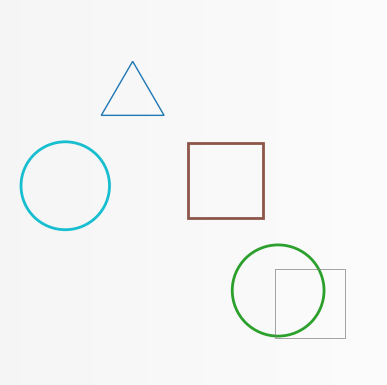[{"shape": "triangle", "thickness": 1, "radius": 0.47, "center": [0.342, 0.747]}, {"shape": "circle", "thickness": 2, "radius": 0.59, "center": [0.718, 0.245]}, {"shape": "square", "thickness": 2, "radius": 0.49, "center": [0.582, 0.531]}, {"shape": "square", "thickness": 0.5, "radius": 0.45, "center": [0.801, 0.212]}, {"shape": "circle", "thickness": 2, "radius": 0.57, "center": [0.168, 0.517]}]